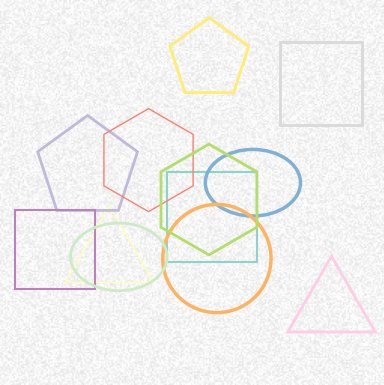[{"shape": "square", "thickness": 1.5, "radius": 0.58, "center": [0.551, 0.436]}, {"shape": "triangle", "thickness": 1, "radius": 0.66, "center": [0.284, 0.333]}, {"shape": "pentagon", "thickness": 2, "radius": 0.68, "center": [0.228, 0.564]}, {"shape": "hexagon", "thickness": 1, "radius": 0.67, "center": [0.386, 0.584]}, {"shape": "oval", "thickness": 2.5, "radius": 0.62, "center": [0.657, 0.525]}, {"shape": "circle", "thickness": 2.5, "radius": 0.7, "center": [0.563, 0.328]}, {"shape": "hexagon", "thickness": 2, "radius": 0.72, "center": [0.543, 0.482]}, {"shape": "triangle", "thickness": 2, "radius": 0.66, "center": [0.861, 0.203]}, {"shape": "square", "thickness": 2, "radius": 0.54, "center": [0.834, 0.784]}, {"shape": "square", "thickness": 1.5, "radius": 0.52, "center": [0.142, 0.352]}, {"shape": "oval", "thickness": 2, "radius": 0.63, "center": [0.309, 0.333]}, {"shape": "pentagon", "thickness": 2, "radius": 0.54, "center": [0.544, 0.846]}]